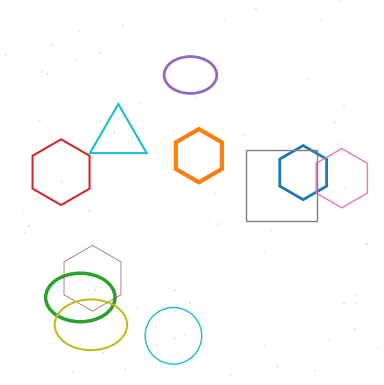[{"shape": "hexagon", "thickness": 2, "radius": 0.35, "center": [0.787, 0.552]}, {"shape": "hexagon", "thickness": 3, "radius": 0.35, "center": [0.516, 0.596]}, {"shape": "oval", "thickness": 2.5, "radius": 0.45, "center": [0.209, 0.227]}, {"shape": "hexagon", "thickness": 1.5, "radius": 0.43, "center": [0.159, 0.553]}, {"shape": "oval", "thickness": 2, "radius": 0.34, "center": [0.495, 0.805]}, {"shape": "hexagon", "thickness": 0.5, "radius": 0.43, "center": [0.24, 0.277]}, {"shape": "hexagon", "thickness": 1, "radius": 0.38, "center": [0.888, 0.537]}, {"shape": "square", "thickness": 1, "radius": 0.46, "center": [0.73, 0.517]}, {"shape": "oval", "thickness": 1.5, "radius": 0.47, "center": [0.236, 0.156]}, {"shape": "circle", "thickness": 1, "radius": 0.37, "center": [0.451, 0.128]}, {"shape": "triangle", "thickness": 1.5, "radius": 0.43, "center": [0.307, 0.645]}]